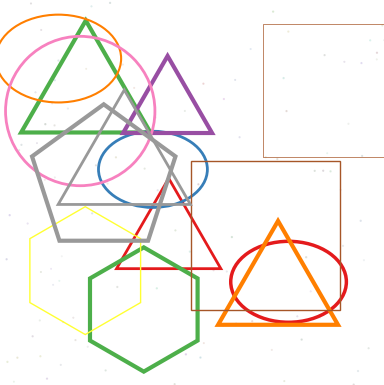[{"shape": "oval", "thickness": 2.5, "radius": 0.75, "center": [0.75, 0.268]}, {"shape": "triangle", "thickness": 2, "radius": 0.78, "center": [0.438, 0.38]}, {"shape": "oval", "thickness": 2, "radius": 0.71, "center": [0.397, 0.56]}, {"shape": "triangle", "thickness": 3, "radius": 0.97, "center": [0.223, 0.753]}, {"shape": "hexagon", "thickness": 3, "radius": 0.81, "center": [0.373, 0.196]}, {"shape": "triangle", "thickness": 3, "radius": 0.67, "center": [0.435, 0.721]}, {"shape": "triangle", "thickness": 3, "radius": 0.9, "center": [0.722, 0.246]}, {"shape": "oval", "thickness": 1.5, "radius": 0.81, "center": [0.152, 0.848]}, {"shape": "hexagon", "thickness": 1, "radius": 0.83, "center": [0.221, 0.297]}, {"shape": "square", "thickness": 0.5, "radius": 0.87, "center": [0.857, 0.765]}, {"shape": "square", "thickness": 1, "radius": 0.97, "center": [0.69, 0.388]}, {"shape": "circle", "thickness": 2, "radius": 0.97, "center": [0.208, 0.712]}, {"shape": "triangle", "thickness": 2, "radius": 0.99, "center": [0.323, 0.568]}, {"shape": "pentagon", "thickness": 3, "radius": 0.98, "center": [0.269, 0.533]}]